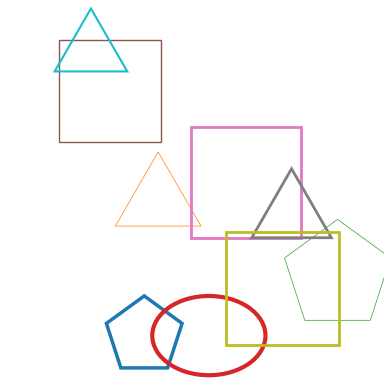[{"shape": "pentagon", "thickness": 2.5, "radius": 0.52, "center": [0.375, 0.128]}, {"shape": "triangle", "thickness": 0.5, "radius": 0.64, "center": [0.411, 0.477]}, {"shape": "pentagon", "thickness": 0.5, "radius": 0.72, "center": [0.877, 0.285]}, {"shape": "oval", "thickness": 3, "radius": 0.74, "center": [0.543, 0.128]}, {"shape": "square", "thickness": 1, "radius": 0.66, "center": [0.286, 0.764]}, {"shape": "square", "thickness": 2, "radius": 0.72, "center": [0.639, 0.526]}, {"shape": "triangle", "thickness": 2, "radius": 0.6, "center": [0.757, 0.442]}, {"shape": "square", "thickness": 2, "radius": 0.73, "center": [0.733, 0.25]}, {"shape": "triangle", "thickness": 1.5, "radius": 0.54, "center": [0.236, 0.869]}]